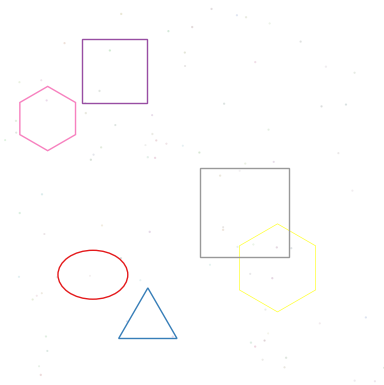[{"shape": "oval", "thickness": 1, "radius": 0.45, "center": [0.241, 0.286]}, {"shape": "triangle", "thickness": 1, "radius": 0.44, "center": [0.384, 0.165]}, {"shape": "square", "thickness": 1, "radius": 0.42, "center": [0.297, 0.815]}, {"shape": "hexagon", "thickness": 0.5, "radius": 0.57, "center": [0.721, 0.304]}, {"shape": "hexagon", "thickness": 1, "radius": 0.42, "center": [0.124, 0.692]}, {"shape": "square", "thickness": 1, "radius": 0.58, "center": [0.635, 0.447]}]